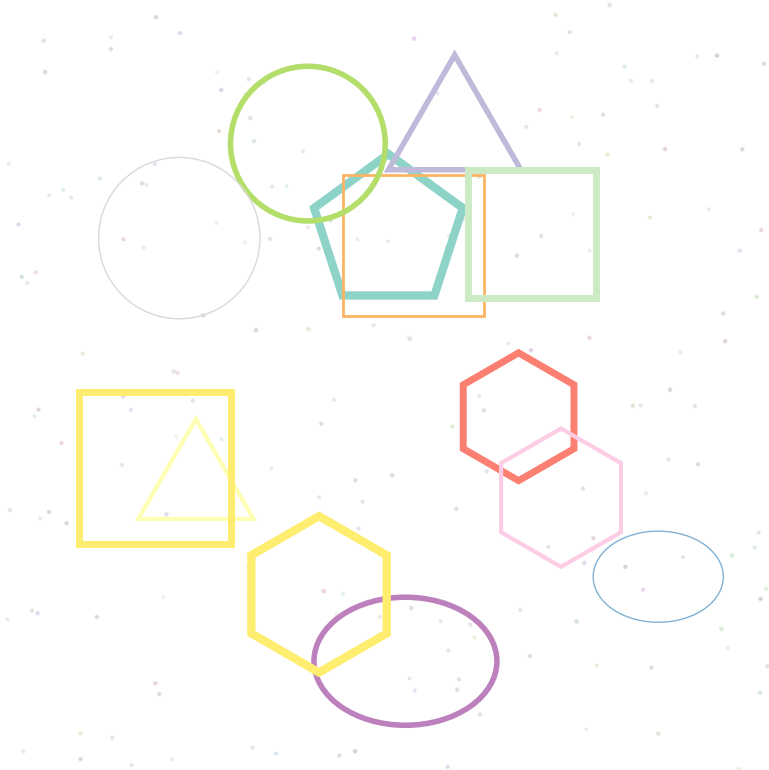[{"shape": "pentagon", "thickness": 3, "radius": 0.51, "center": [0.504, 0.698]}, {"shape": "triangle", "thickness": 1.5, "radius": 0.43, "center": [0.254, 0.369]}, {"shape": "triangle", "thickness": 2, "radius": 0.5, "center": [0.59, 0.829]}, {"shape": "hexagon", "thickness": 2.5, "radius": 0.42, "center": [0.674, 0.459]}, {"shape": "oval", "thickness": 0.5, "radius": 0.42, "center": [0.855, 0.251]}, {"shape": "square", "thickness": 1, "radius": 0.46, "center": [0.537, 0.681]}, {"shape": "circle", "thickness": 2, "radius": 0.5, "center": [0.4, 0.814]}, {"shape": "hexagon", "thickness": 1.5, "radius": 0.45, "center": [0.729, 0.354]}, {"shape": "circle", "thickness": 0.5, "radius": 0.52, "center": [0.233, 0.691]}, {"shape": "oval", "thickness": 2, "radius": 0.59, "center": [0.527, 0.141]}, {"shape": "square", "thickness": 2.5, "radius": 0.42, "center": [0.691, 0.696]}, {"shape": "hexagon", "thickness": 3, "radius": 0.51, "center": [0.414, 0.228]}, {"shape": "square", "thickness": 2.5, "radius": 0.49, "center": [0.201, 0.392]}]